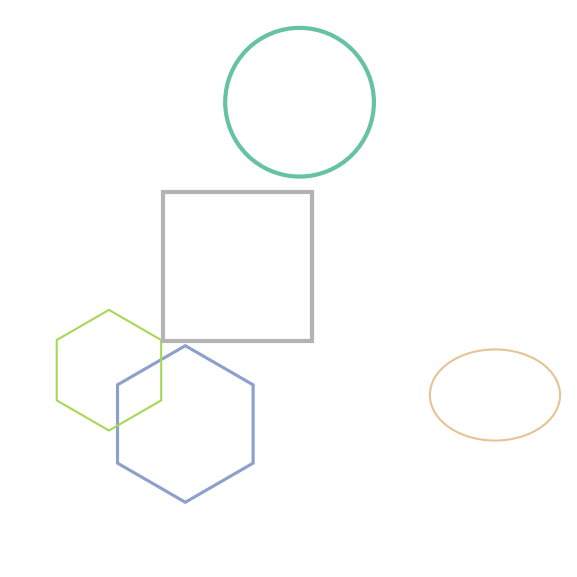[{"shape": "circle", "thickness": 2, "radius": 0.64, "center": [0.519, 0.822]}, {"shape": "hexagon", "thickness": 1.5, "radius": 0.68, "center": [0.321, 0.265]}, {"shape": "hexagon", "thickness": 1, "radius": 0.52, "center": [0.189, 0.358]}, {"shape": "oval", "thickness": 1, "radius": 0.56, "center": [0.857, 0.315]}, {"shape": "square", "thickness": 2, "radius": 0.64, "center": [0.412, 0.538]}]